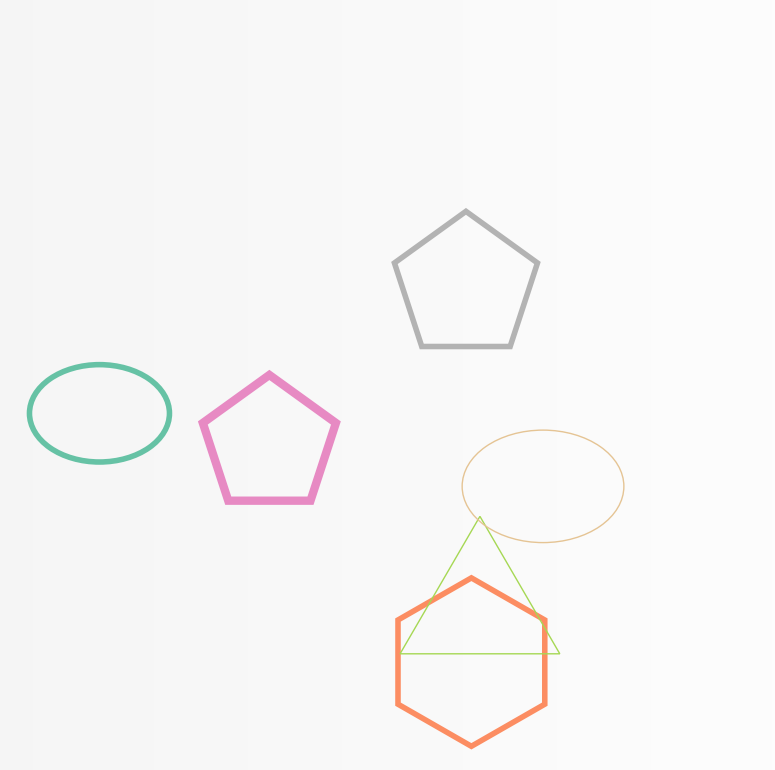[{"shape": "oval", "thickness": 2, "radius": 0.45, "center": [0.128, 0.463]}, {"shape": "hexagon", "thickness": 2, "radius": 0.55, "center": [0.608, 0.14]}, {"shape": "pentagon", "thickness": 3, "radius": 0.45, "center": [0.348, 0.423]}, {"shape": "triangle", "thickness": 0.5, "radius": 0.59, "center": [0.619, 0.21]}, {"shape": "oval", "thickness": 0.5, "radius": 0.52, "center": [0.701, 0.368]}, {"shape": "pentagon", "thickness": 2, "radius": 0.49, "center": [0.601, 0.628]}]